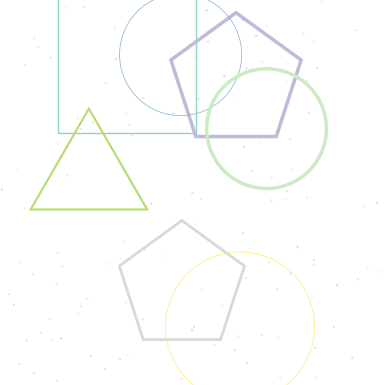[{"shape": "square", "thickness": 1, "radius": 0.89, "center": [0.329, 0.832]}, {"shape": "pentagon", "thickness": 2.5, "radius": 0.89, "center": [0.613, 0.789]}, {"shape": "circle", "thickness": 0.5, "radius": 0.79, "center": [0.469, 0.858]}, {"shape": "triangle", "thickness": 1.5, "radius": 0.87, "center": [0.231, 0.543]}, {"shape": "pentagon", "thickness": 2, "radius": 0.85, "center": [0.472, 0.256]}, {"shape": "circle", "thickness": 2.5, "radius": 0.78, "center": [0.692, 0.666]}, {"shape": "circle", "thickness": 0.5, "radius": 0.97, "center": [0.623, 0.152]}]